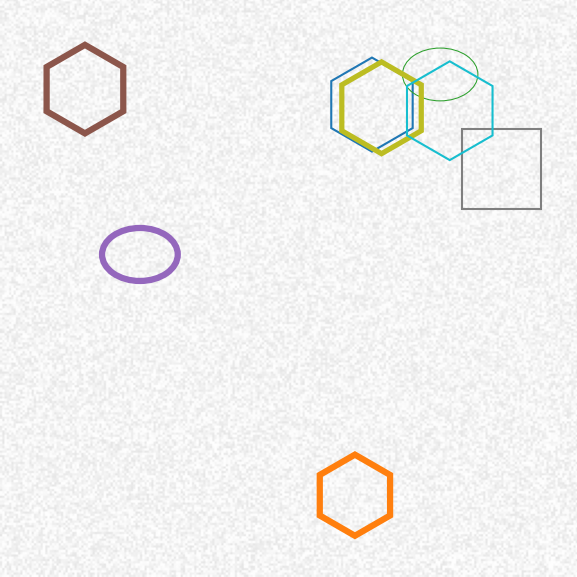[{"shape": "hexagon", "thickness": 1, "radius": 0.41, "center": [0.644, 0.818]}, {"shape": "hexagon", "thickness": 3, "radius": 0.35, "center": [0.615, 0.142]}, {"shape": "oval", "thickness": 0.5, "radius": 0.33, "center": [0.762, 0.87]}, {"shape": "oval", "thickness": 3, "radius": 0.33, "center": [0.242, 0.558]}, {"shape": "hexagon", "thickness": 3, "radius": 0.38, "center": [0.147, 0.845]}, {"shape": "square", "thickness": 1, "radius": 0.34, "center": [0.869, 0.706]}, {"shape": "hexagon", "thickness": 2.5, "radius": 0.4, "center": [0.661, 0.812]}, {"shape": "hexagon", "thickness": 1, "radius": 0.43, "center": [0.779, 0.807]}]